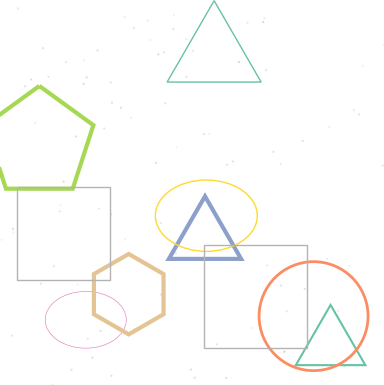[{"shape": "triangle", "thickness": 1.5, "radius": 0.52, "center": [0.859, 0.104]}, {"shape": "triangle", "thickness": 1, "radius": 0.7, "center": [0.556, 0.857]}, {"shape": "circle", "thickness": 2, "radius": 0.71, "center": [0.814, 0.179]}, {"shape": "triangle", "thickness": 3, "radius": 0.54, "center": [0.532, 0.382]}, {"shape": "oval", "thickness": 0.5, "radius": 0.53, "center": [0.223, 0.169]}, {"shape": "pentagon", "thickness": 3, "radius": 0.74, "center": [0.102, 0.629]}, {"shape": "oval", "thickness": 1, "radius": 0.66, "center": [0.536, 0.44]}, {"shape": "hexagon", "thickness": 3, "radius": 0.52, "center": [0.334, 0.236]}, {"shape": "square", "thickness": 1, "radius": 0.67, "center": [0.664, 0.23]}, {"shape": "square", "thickness": 1, "radius": 0.6, "center": [0.166, 0.394]}]